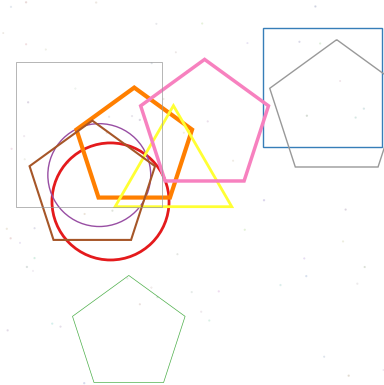[{"shape": "circle", "thickness": 2, "radius": 0.76, "center": [0.287, 0.477]}, {"shape": "square", "thickness": 1, "radius": 0.77, "center": [0.838, 0.773]}, {"shape": "pentagon", "thickness": 0.5, "radius": 0.77, "center": [0.335, 0.131]}, {"shape": "circle", "thickness": 1, "radius": 0.67, "center": [0.258, 0.545]}, {"shape": "pentagon", "thickness": 3, "radius": 0.79, "center": [0.349, 0.615]}, {"shape": "triangle", "thickness": 2, "radius": 0.87, "center": [0.45, 0.551]}, {"shape": "pentagon", "thickness": 1.5, "radius": 0.86, "center": [0.24, 0.515]}, {"shape": "pentagon", "thickness": 2.5, "radius": 0.87, "center": [0.531, 0.671]}, {"shape": "square", "thickness": 0.5, "radius": 0.94, "center": [0.231, 0.651]}, {"shape": "pentagon", "thickness": 1, "radius": 0.91, "center": [0.874, 0.714]}]